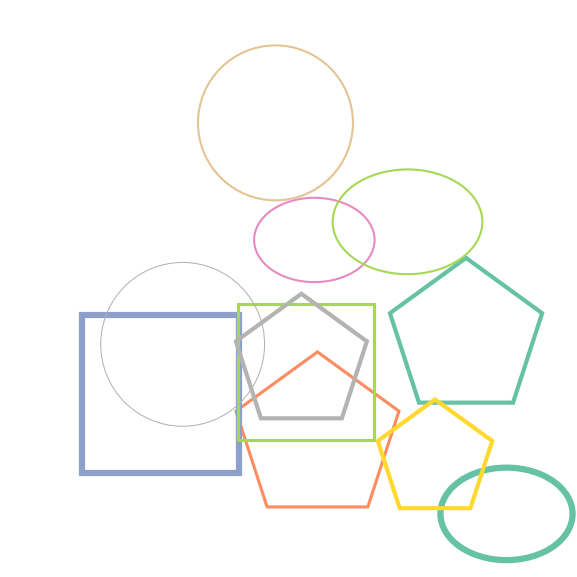[{"shape": "pentagon", "thickness": 2, "radius": 0.69, "center": [0.807, 0.414]}, {"shape": "oval", "thickness": 3, "radius": 0.57, "center": [0.877, 0.109]}, {"shape": "pentagon", "thickness": 1.5, "radius": 0.74, "center": [0.55, 0.241]}, {"shape": "square", "thickness": 3, "radius": 0.68, "center": [0.278, 0.317]}, {"shape": "oval", "thickness": 1, "radius": 0.52, "center": [0.544, 0.584]}, {"shape": "oval", "thickness": 1, "radius": 0.65, "center": [0.706, 0.615]}, {"shape": "square", "thickness": 1.5, "radius": 0.59, "center": [0.53, 0.355]}, {"shape": "pentagon", "thickness": 2, "radius": 0.52, "center": [0.753, 0.203]}, {"shape": "circle", "thickness": 1, "radius": 0.67, "center": [0.477, 0.786]}, {"shape": "pentagon", "thickness": 2, "radius": 0.6, "center": [0.522, 0.371]}, {"shape": "circle", "thickness": 0.5, "radius": 0.71, "center": [0.316, 0.403]}]